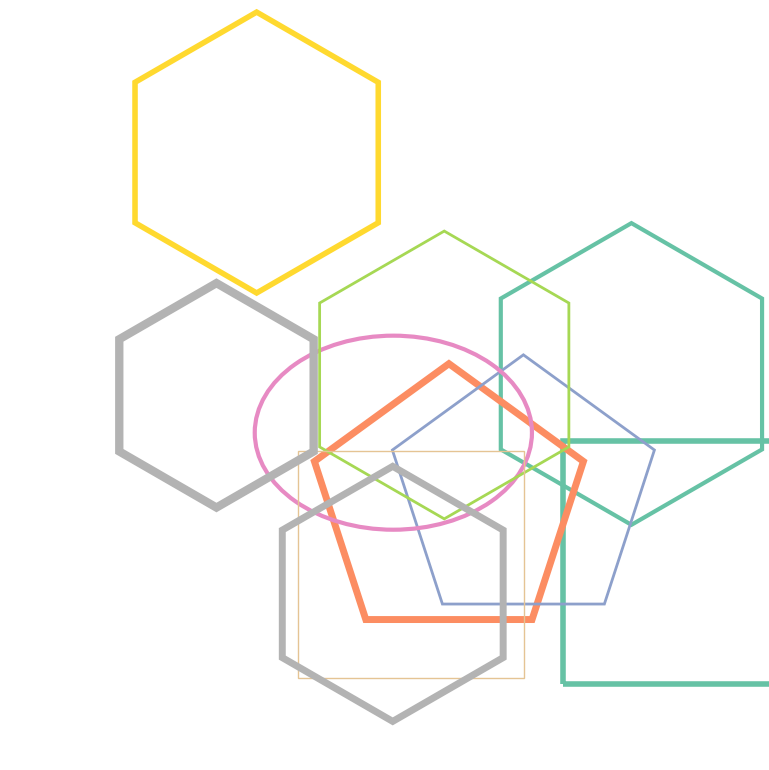[{"shape": "square", "thickness": 2, "radius": 0.79, "center": [0.888, 0.269]}, {"shape": "hexagon", "thickness": 1.5, "radius": 0.98, "center": [0.82, 0.514]}, {"shape": "pentagon", "thickness": 2.5, "radius": 0.92, "center": [0.583, 0.344]}, {"shape": "pentagon", "thickness": 1, "radius": 0.89, "center": [0.68, 0.36]}, {"shape": "oval", "thickness": 1.5, "radius": 0.9, "center": [0.511, 0.438]}, {"shape": "hexagon", "thickness": 1, "radius": 0.93, "center": [0.577, 0.513]}, {"shape": "hexagon", "thickness": 2, "radius": 0.91, "center": [0.333, 0.802]}, {"shape": "square", "thickness": 0.5, "radius": 0.73, "center": [0.533, 0.267]}, {"shape": "hexagon", "thickness": 2.5, "radius": 0.83, "center": [0.51, 0.229]}, {"shape": "hexagon", "thickness": 3, "radius": 0.73, "center": [0.281, 0.487]}]